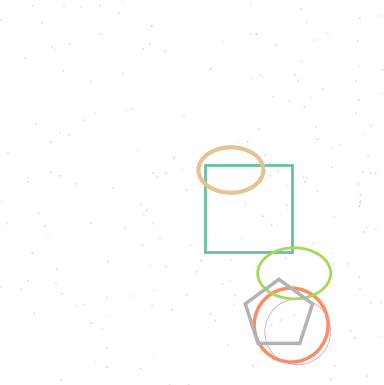[{"shape": "square", "thickness": 2, "radius": 0.56, "center": [0.645, 0.458]}, {"shape": "circle", "thickness": 2.5, "radius": 0.48, "center": [0.756, 0.156]}, {"shape": "circle", "thickness": 0.5, "radius": 0.43, "center": [0.773, 0.138]}, {"shape": "oval", "thickness": 2, "radius": 0.47, "center": [0.764, 0.29]}, {"shape": "oval", "thickness": 3, "radius": 0.42, "center": [0.6, 0.558]}, {"shape": "pentagon", "thickness": 2.5, "radius": 0.46, "center": [0.725, 0.183]}]